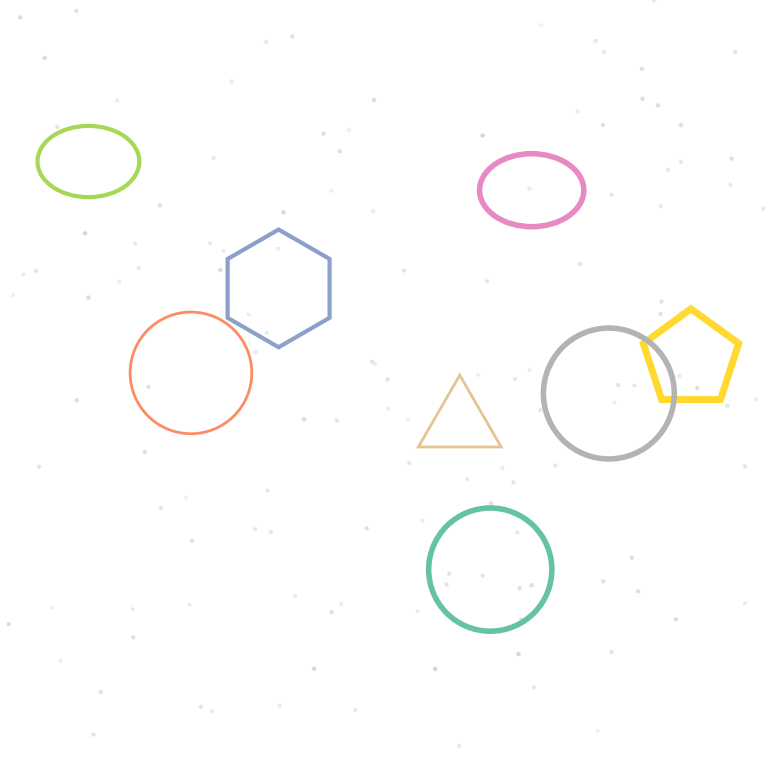[{"shape": "circle", "thickness": 2, "radius": 0.4, "center": [0.637, 0.26]}, {"shape": "circle", "thickness": 1, "radius": 0.4, "center": [0.248, 0.516]}, {"shape": "hexagon", "thickness": 1.5, "radius": 0.38, "center": [0.362, 0.625]}, {"shape": "oval", "thickness": 2, "radius": 0.34, "center": [0.691, 0.753]}, {"shape": "oval", "thickness": 1.5, "radius": 0.33, "center": [0.115, 0.79]}, {"shape": "pentagon", "thickness": 2.5, "radius": 0.33, "center": [0.897, 0.534]}, {"shape": "triangle", "thickness": 1, "radius": 0.31, "center": [0.597, 0.451]}, {"shape": "circle", "thickness": 2, "radius": 0.43, "center": [0.791, 0.489]}]